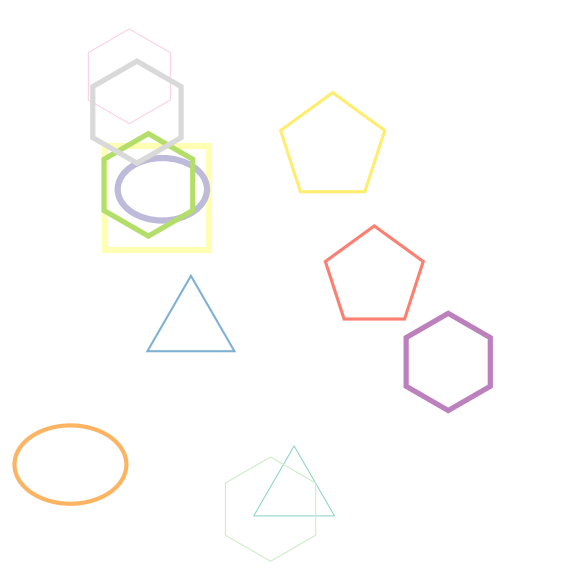[{"shape": "triangle", "thickness": 0.5, "radius": 0.4, "center": [0.509, 0.146]}, {"shape": "square", "thickness": 3, "radius": 0.45, "center": [0.272, 0.656]}, {"shape": "oval", "thickness": 3, "radius": 0.39, "center": [0.281, 0.671]}, {"shape": "pentagon", "thickness": 1.5, "radius": 0.45, "center": [0.648, 0.519]}, {"shape": "triangle", "thickness": 1, "radius": 0.44, "center": [0.331, 0.434]}, {"shape": "oval", "thickness": 2, "radius": 0.48, "center": [0.122, 0.195]}, {"shape": "hexagon", "thickness": 2.5, "radius": 0.44, "center": [0.257, 0.679]}, {"shape": "hexagon", "thickness": 0.5, "radius": 0.41, "center": [0.224, 0.867]}, {"shape": "hexagon", "thickness": 2.5, "radius": 0.44, "center": [0.237, 0.805]}, {"shape": "hexagon", "thickness": 2.5, "radius": 0.42, "center": [0.776, 0.372]}, {"shape": "hexagon", "thickness": 0.5, "radius": 0.45, "center": [0.469, 0.117]}, {"shape": "pentagon", "thickness": 1.5, "radius": 0.47, "center": [0.576, 0.744]}]